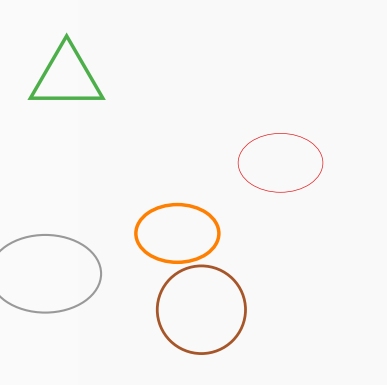[{"shape": "oval", "thickness": 0.5, "radius": 0.55, "center": [0.724, 0.577]}, {"shape": "triangle", "thickness": 2.5, "radius": 0.54, "center": [0.172, 0.799]}, {"shape": "oval", "thickness": 2.5, "radius": 0.54, "center": [0.458, 0.394]}, {"shape": "circle", "thickness": 2, "radius": 0.57, "center": [0.52, 0.195]}, {"shape": "oval", "thickness": 1.5, "radius": 0.72, "center": [0.117, 0.289]}]